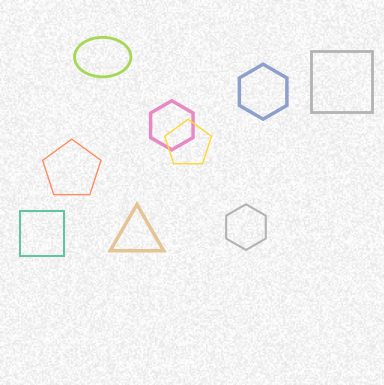[{"shape": "square", "thickness": 1.5, "radius": 0.29, "center": [0.109, 0.394]}, {"shape": "pentagon", "thickness": 1, "radius": 0.4, "center": [0.187, 0.559]}, {"shape": "hexagon", "thickness": 2.5, "radius": 0.36, "center": [0.683, 0.762]}, {"shape": "hexagon", "thickness": 2.5, "radius": 0.32, "center": [0.446, 0.675]}, {"shape": "oval", "thickness": 2, "radius": 0.37, "center": [0.267, 0.852]}, {"shape": "pentagon", "thickness": 1, "radius": 0.32, "center": [0.489, 0.626]}, {"shape": "triangle", "thickness": 2.5, "radius": 0.4, "center": [0.356, 0.389]}, {"shape": "square", "thickness": 2, "radius": 0.4, "center": [0.887, 0.787]}, {"shape": "hexagon", "thickness": 1.5, "radius": 0.3, "center": [0.639, 0.41]}]